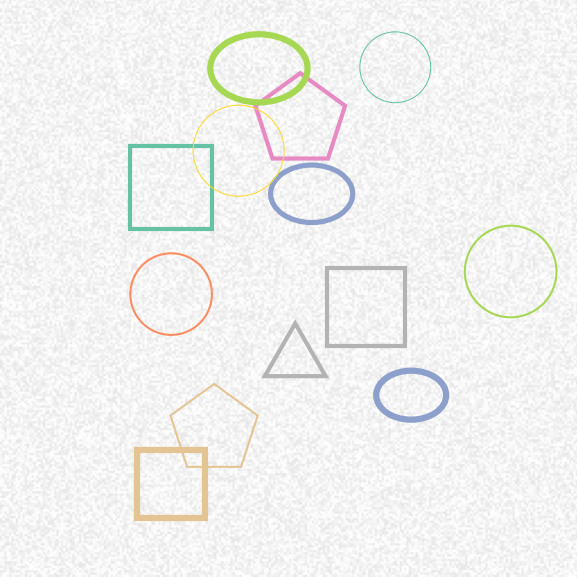[{"shape": "square", "thickness": 2, "radius": 0.36, "center": [0.296, 0.674]}, {"shape": "circle", "thickness": 0.5, "radius": 0.31, "center": [0.684, 0.883]}, {"shape": "circle", "thickness": 1, "radius": 0.35, "center": [0.296, 0.49]}, {"shape": "oval", "thickness": 3, "radius": 0.3, "center": [0.712, 0.315]}, {"shape": "oval", "thickness": 2.5, "radius": 0.36, "center": [0.54, 0.664]}, {"shape": "pentagon", "thickness": 2, "radius": 0.41, "center": [0.52, 0.791]}, {"shape": "circle", "thickness": 1, "radius": 0.4, "center": [0.884, 0.529]}, {"shape": "oval", "thickness": 3, "radius": 0.42, "center": [0.448, 0.881]}, {"shape": "circle", "thickness": 0.5, "radius": 0.39, "center": [0.413, 0.738]}, {"shape": "square", "thickness": 3, "radius": 0.29, "center": [0.296, 0.161]}, {"shape": "pentagon", "thickness": 1, "radius": 0.4, "center": [0.371, 0.255]}, {"shape": "square", "thickness": 2, "radius": 0.34, "center": [0.633, 0.468]}, {"shape": "triangle", "thickness": 2, "radius": 0.3, "center": [0.511, 0.378]}]